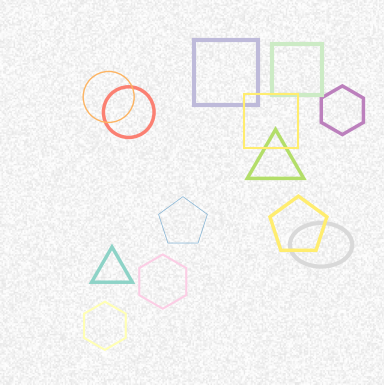[{"shape": "triangle", "thickness": 2.5, "radius": 0.31, "center": [0.291, 0.298]}, {"shape": "hexagon", "thickness": 1.5, "radius": 0.31, "center": [0.273, 0.154]}, {"shape": "square", "thickness": 3, "radius": 0.42, "center": [0.586, 0.812]}, {"shape": "circle", "thickness": 2.5, "radius": 0.33, "center": [0.334, 0.709]}, {"shape": "pentagon", "thickness": 0.5, "radius": 0.33, "center": [0.475, 0.423]}, {"shape": "circle", "thickness": 1, "radius": 0.33, "center": [0.282, 0.748]}, {"shape": "triangle", "thickness": 2.5, "radius": 0.42, "center": [0.716, 0.579]}, {"shape": "hexagon", "thickness": 1.5, "radius": 0.35, "center": [0.423, 0.269]}, {"shape": "oval", "thickness": 3, "radius": 0.4, "center": [0.834, 0.364]}, {"shape": "hexagon", "thickness": 2.5, "radius": 0.32, "center": [0.889, 0.714]}, {"shape": "square", "thickness": 3, "radius": 0.33, "center": [0.772, 0.82]}, {"shape": "square", "thickness": 1.5, "radius": 0.35, "center": [0.703, 0.686]}, {"shape": "pentagon", "thickness": 2.5, "radius": 0.39, "center": [0.775, 0.413]}]